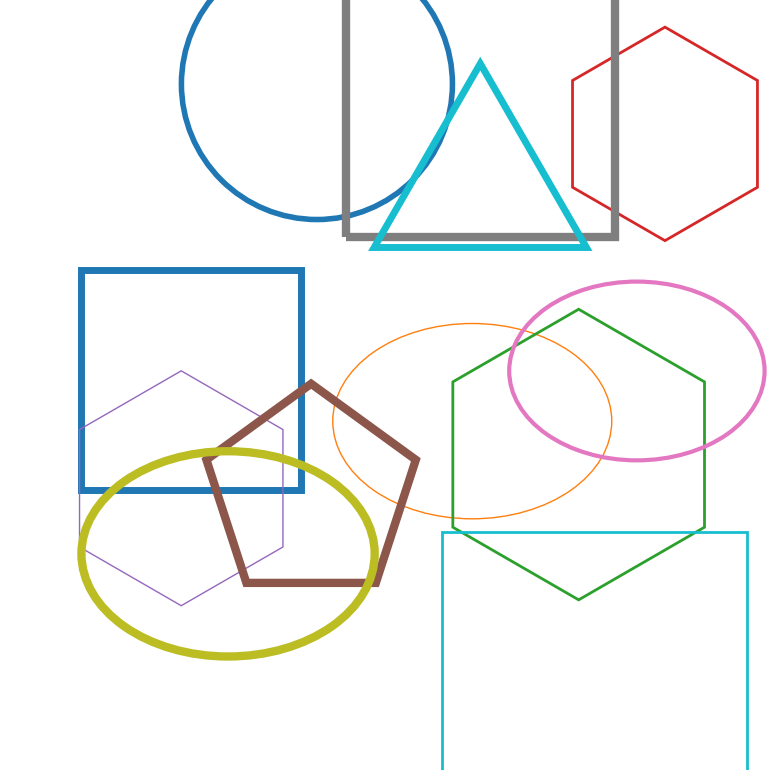[{"shape": "square", "thickness": 2.5, "radius": 0.72, "center": [0.248, 0.507]}, {"shape": "circle", "thickness": 2, "radius": 0.88, "center": [0.412, 0.891]}, {"shape": "oval", "thickness": 0.5, "radius": 0.91, "center": [0.613, 0.453]}, {"shape": "hexagon", "thickness": 1, "radius": 0.94, "center": [0.752, 0.41]}, {"shape": "hexagon", "thickness": 1, "radius": 0.69, "center": [0.864, 0.826]}, {"shape": "hexagon", "thickness": 0.5, "radius": 0.76, "center": [0.235, 0.366]}, {"shape": "pentagon", "thickness": 3, "radius": 0.71, "center": [0.404, 0.359]}, {"shape": "oval", "thickness": 1.5, "radius": 0.83, "center": [0.827, 0.518]}, {"shape": "square", "thickness": 3, "radius": 0.87, "center": [0.624, 0.866]}, {"shape": "oval", "thickness": 3, "radius": 0.95, "center": [0.296, 0.281]}, {"shape": "triangle", "thickness": 2.5, "radius": 0.8, "center": [0.624, 0.758]}, {"shape": "square", "thickness": 1, "radius": 0.99, "center": [0.772, 0.111]}]